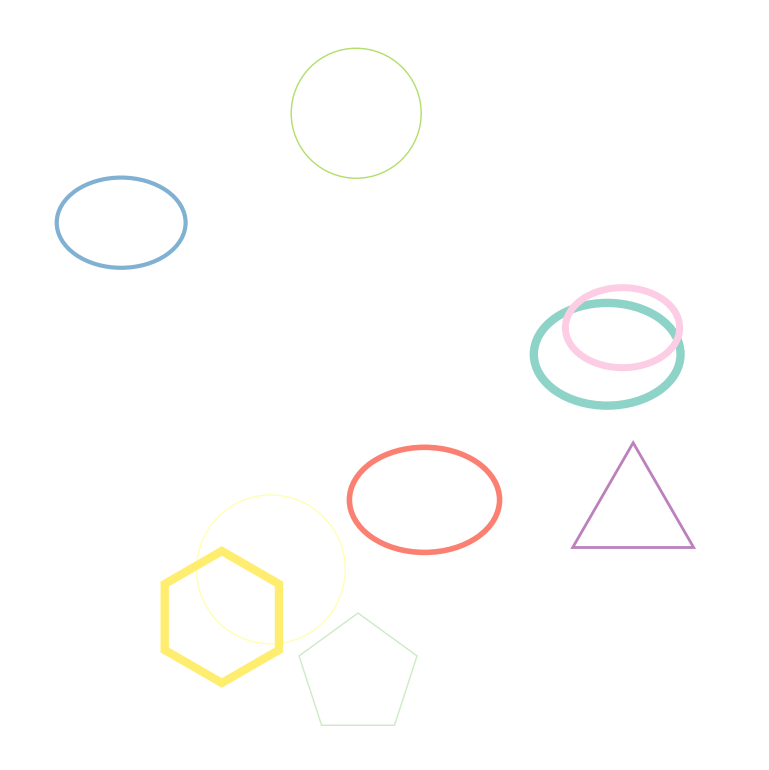[{"shape": "oval", "thickness": 3, "radius": 0.48, "center": [0.789, 0.54]}, {"shape": "circle", "thickness": 0.5, "radius": 0.48, "center": [0.352, 0.261]}, {"shape": "oval", "thickness": 2, "radius": 0.49, "center": [0.551, 0.351]}, {"shape": "oval", "thickness": 1.5, "radius": 0.42, "center": [0.157, 0.711]}, {"shape": "circle", "thickness": 0.5, "radius": 0.42, "center": [0.463, 0.853]}, {"shape": "oval", "thickness": 2.5, "radius": 0.37, "center": [0.808, 0.574]}, {"shape": "triangle", "thickness": 1, "radius": 0.45, "center": [0.822, 0.334]}, {"shape": "pentagon", "thickness": 0.5, "radius": 0.4, "center": [0.465, 0.123]}, {"shape": "hexagon", "thickness": 3, "radius": 0.43, "center": [0.288, 0.199]}]